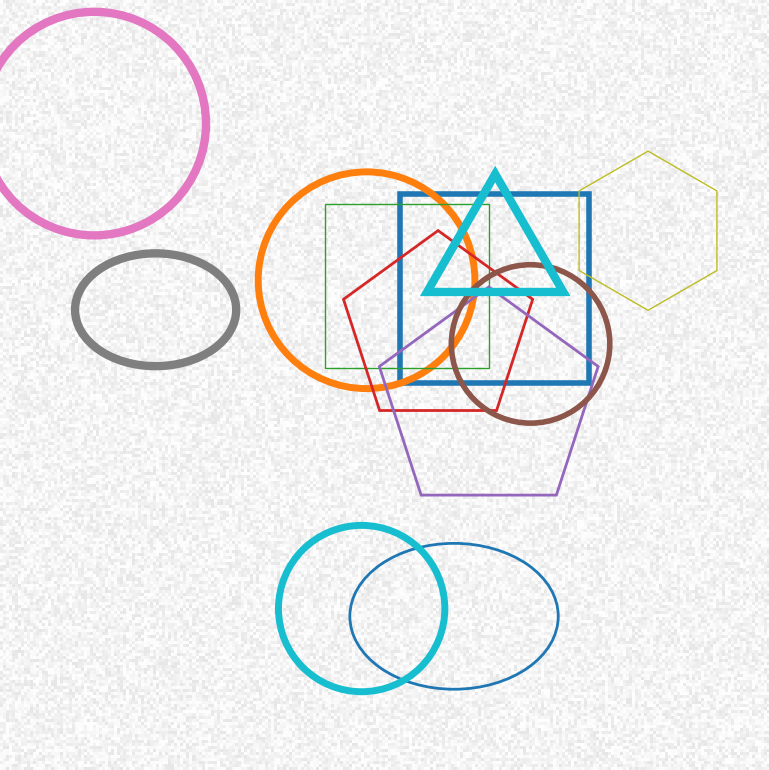[{"shape": "square", "thickness": 2, "radius": 0.61, "center": [0.643, 0.625]}, {"shape": "oval", "thickness": 1, "radius": 0.68, "center": [0.59, 0.2]}, {"shape": "circle", "thickness": 2.5, "radius": 0.7, "center": [0.476, 0.636]}, {"shape": "square", "thickness": 0.5, "radius": 0.53, "center": [0.528, 0.628]}, {"shape": "pentagon", "thickness": 1, "radius": 0.65, "center": [0.569, 0.571]}, {"shape": "pentagon", "thickness": 1, "radius": 0.75, "center": [0.635, 0.478]}, {"shape": "circle", "thickness": 2, "radius": 0.51, "center": [0.689, 0.553]}, {"shape": "circle", "thickness": 3, "radius": 0.73, "center": [0.122, 0.839]}, {"shape": "oval", "thickness": 3, "radius": 0.52, "center": [0.202, 0.598]}, {"shape": "hexagon", "thickness": 0.5, "radius": 0.52, "center": [0.842, 0.7]}, {"shape": "triangle", "thickness": 3, "radius": 0.51, "center": [0.643, 0.672]}, {"shape": "circle", "thickness": 2.5, "radius": 0.54, "center": [0.47, 0.21]}]